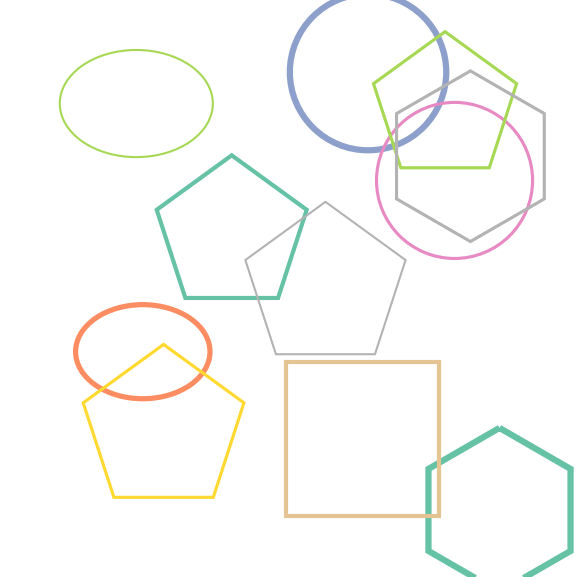[{"shape": "pentagon", "thickness": 2, "radius": 0.68, "center": [0.401, 0.594]}, {"shape": "hexagon", "thickness": 3, "radius": 0.71, "center": [0.865, 0.116]}, {"shape": "oval", "thickness": 2.5, "radius": 0.58, "center": [0.247, 0.39]}, {"shape": "circle", "thickness": 3, "radius": 0.68, "center": [0.637, 0.874]}, {"shape": "circle", "thickness": 1.5, "radius": 0.68, "center": [0.787, 0.687]}, {"shape": "pentagon", "thickness": 1.5, "radius": 0.65, "center": [0.771, 0.814]}, {"shape": "oval", "thickness": 1, "radius": 0.66, "center": [0.236, 0.82]}, {"shape": "pentagon", "thickness": 1.5, "radius": 0.73, "center": [0.283, 0.256]}, {"shape": "square", "thickness": 2, "radius": 0.66, "center": [0.627, 0.239]}, {"shape": "pentagon", "thickness": 1, "radius": 0.73, "center": [0.564, 0.504]}, {"shape": "hexagon", "thickness": 1.5, "radius": 0.74, "center": [0.815, 0.729]}]